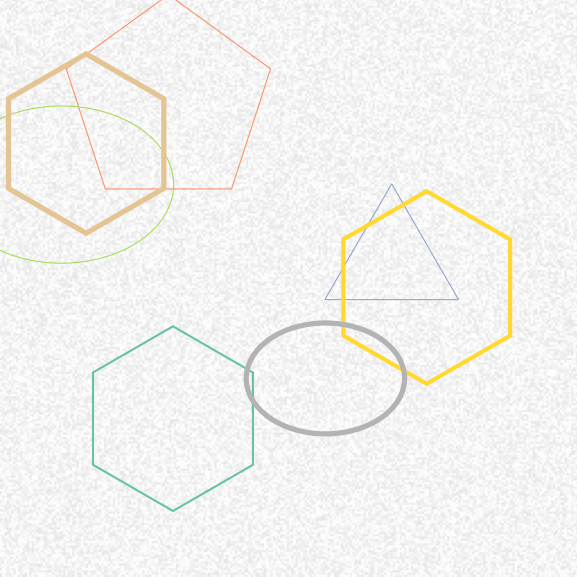[{"shape": "hexagon", "thickness": 1, "radius": 0.8, "center": [0.3, 0.274]}, {"shape": "pentagon", "thickness": 0.5, "radius": 0.93, "center": [0.292, 0.822]}, {"shape": "triangle", "thickness": 0.5, "radius": 0.67, "center": [0.678, 0.547]}, {"shape": "oval", "thickness": 0.5, "radius": 0.97, "center": [0.106, 0.68]}, {"shape": "hexagon", "thickness": 2, "radius": 0.83, "center": [0.739, 0.501]}, {"shape": "hexagon", "thickness": 2.5, "radius": 0.78, "center": [0.149, 0.751]}, {"shape": "oval", "thickness": 2.5, "radius": 0.69, "center": [0.563, 0.344]}]